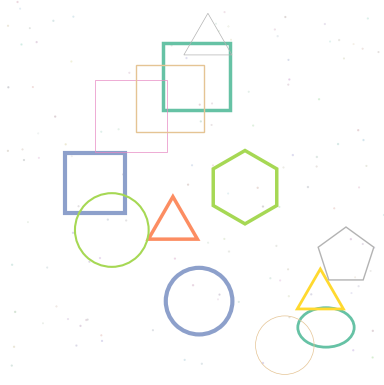[{"shape": "square", "thickness": 2.5, "radius": 0.44, "center": [0.512, 0.8]}, {"shape": "oval", "thickness": 2, "radius": 0.37, "center": [0.847, 0.15]}, {"shape": "triangle", "thickness": 2.5, "radius": 0.37, "center": [0.449, 0.416]}, {"shape": "square", "thickness": 3, "radius": 0.39, "center": [0.248, 0.526]}, {"shape": "circle", "thickness": 3, "radius": 0.43, "center": [0.517, 0.218]}, {"shape": "square", "thickness": 0.5, "radius": 0.47, "center": [0.34, 0.698]}, {"shape": "circle", "thickness": 1.5, "radius": 0.48, "center": [0.29, 0.403]}, {"shape": "hexagon", "thickness": 2.5, "radius": 0.48, "center": [0.636, 0.514]}, {"shape": "triangle", "thickness": 2, "radius": 0.35, "center": [0.832, 0.232]}, {"shape": "square", "thickness": 1, "radius": 0.44, "center": [0.442, 0.744]}, {"shape": "circle", "thickness": 0.5, "radius": 0.38, "center": [0.74, 0.103]}, {"shape": "pentagon", "thickness": 1, "radius": 0.38, "center": [0.899, 0.334]}, {"shape": "triangle", "thickness": 0.5, "radius": 0.36, "center": [0.54, 0.893]}]